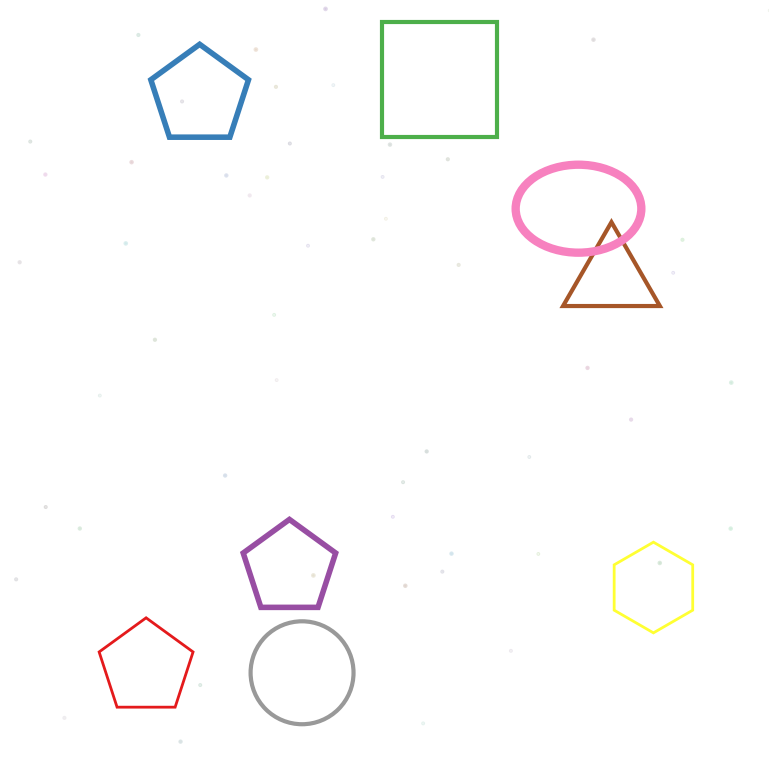[{"shape": "pentagon", "thickness": 1, "radius": 0.32, "center": [0.19, 0.133]}, {"shape": "pentagon", "thickness": 2, "radius": 0.33, "center": [0.259, 0.876]}, {"shape": "square", "thickness": 1.5, "radius": 0.37, "center": [0.571, 0.897]}, {"shape": "pentagon", "thickness": 2, "radius": 0.32, "center": [0.376, 0.262]}, {"shape": "hexagon", "thickness": 1, "radius": 0.29, "center": [0.849, 0.237]}, {"shape": "triangle", "thickness": 1.5, "radius": 0.36, "center": [0.794, 0.639]}, {"shape": "oval", "thickness": 3, "radius": 0.41, "center": [0.751, 0.729]}, {"shape": "circle", "thickness": 1.5, "radius": 0.33, "center": [0.392, 0.126]}]